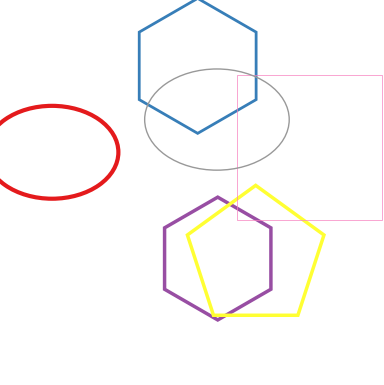[{"shape": "oval", "thickness": 3, "radius": 0.86, "center": [0.135, 0.604]}, {"shape": "hexagon", "thickness": 2, "radius": 0.88, "center": [0.513, 0.829]}, {"shape": "hexagon", "thickness": 2.5, "radius": 0.8, "center": [0.566, 0.328]}, {"shape": "pentagon", "thickness": 2.5, "radius": 0.93, "center": [0.664, 0.332]}, {"shape": "square", "thickness": 0.5, "radius": 0.94, "center": [0.804, 0.618]}, {"shape": "oval", "thickness": 1, "radius": 0.94, "center": [0.563, 0.689]}]